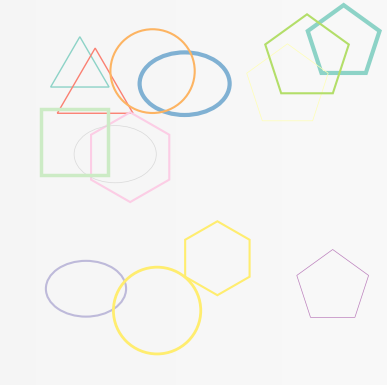[{"shape": "triangle", "thickness": 1, "radius": 0.44, "center": [0.206, 0.817]}, {"shape": "pentagon", "thickness": 3, "radius": 0.49, "center": [0.887, 0.889]}, {"shape": "pentagon", "thickness": 0.5, "radius": 0.55, "center": [0.742, 0.776]}, {"shape": "oval", "thickness": 1.5, "radius": 0.52, "center": [0.222, 0.25]}, {"shape": "triangle", "thickness": 1, "radius": 0.56, "center": [0.246, 0.762]}, {"shape": "oval", "thickness": 3, "radius": 0.58, "center": [0.476, 0.783]}, {"shape": "circle", "thickness": 1.5, "radius": 0.54, "center": [0.394, 0.815]}, {"shape": "pentagon", "thickness": 1.5, "radius": 0.57, "center": [0.792, 0.849]}, {"shape": "hexagon", "thickness": 1.5, "radius": 0.58, "center": [0.336, 0.592]}, {"shape": "oval", "thickness": 0.5, "radius": 0.53, "center": [0.297, 0.599]}, {"shape": "pentagon", "thickness": 0.5, "radius": 0.49, "center": [0.859, 0.255]}, {"shape": "square", "thickness": 2.5, "radius": 0.43, "center": [0.191, 0.631]}, {"shape": "circle", "thickness": 2, "radius": 0.56, "center": [0.405, 0.193]}, {"shape": "hexagon", "thickness": 1.5, "radius": 0.48, "center": [0.561, 0.329]}]